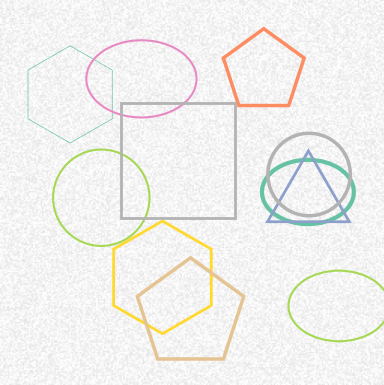[{"shape": "oval", "thickness": 3, "radius": 0.6, "center": [0.8, 0.501]}, {"shape": "hexagon", "thickness": 0.5, "radius": 0.63, "center": [0.182, 0.755]}, {"shape": "pentagon", "thickness": 2.5, "radius": 0.55, "center": [0.685, 0.815]}, {"shape": "triangle", "thickness": 2, "radius": 0.61, "center": [0.801, 0.485]}, {"shape": "oval", "thickness": 1.5, "radius": 0.72, "center": [0.367, 0.795]}, {"shape": "oval", "thickness": 1.5, "radius": 0.65, "center": [0.88, 0.205]}, {"shape": "circle", "thickness": 1.5, "radius": 0.63, "center": [0.263, 0.486]}, {"shape": "hexagon", "thickness": 2, "radius": 0.73, "center": [0.422, 0.28]}, {"shape": "pentagon", "thickness": 2.5, "radius": 0.73, "center": [0.495, 0.185]}, {"shape": "circle", "thickness": 2.5, "radius": 0.54, "center": [0.803, 0.547]}, {"shape": "square", "thickness": 2, "radius": 0.74, "center": [0.463, 0.583]}]